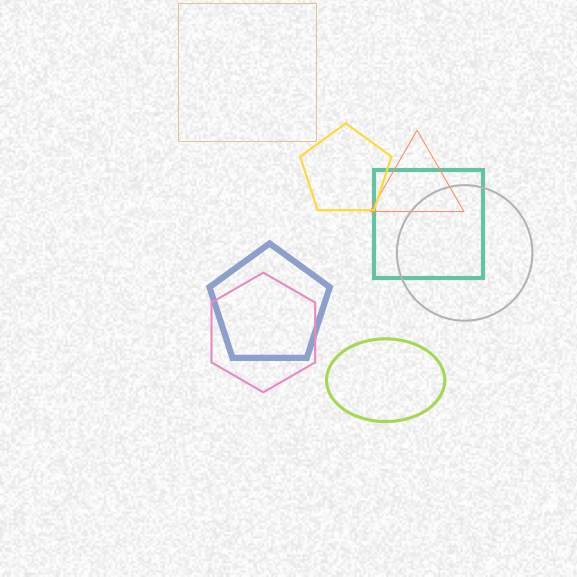[{"shape": "square", "thickness": 2, "radius": 0.47, "center": [0.742, 0.611]}, {"shape": "triangle", "thickness": 0.5, "radius": 0.47, "center": [0.722, 0.68]}, {"shape": "pentagon", "thickness": 3, "radius": 0.55, "center": [0.467, 0.468]}, {"shape": "hexagon", "thickness": 1, "radius": 0.52, "center": [0.456, 0.423]}, {"shape": "oval", "thickness": 1.5, "radius": 0.51, "center": [0.668, 0.341]}, {"shape": "pentagon", "thickness": 1, "radius": 0.42, "center": [0.599, 0.702]}, {"shape": "square", "thickness": 0.5, "radius": 0.6, "center": [0.427, 0.874]}, {"shape": "circle", "thickness": 1, "radius": 0.59, "center": [0.805, 0.561]}]